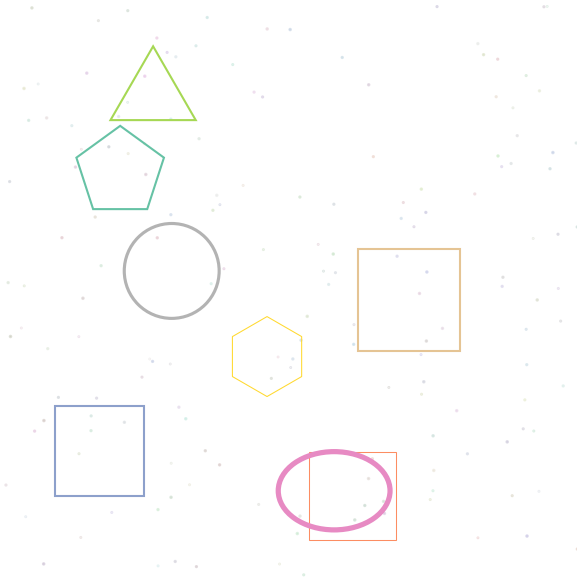[{"shape": "pentagon", "thickness": 1, "radius": 0.4, "center": [0.208, 0.702]}, {"shape": "square", "thickness": 0.5, "radius": 0.38, "center": [0.611, 0.14]}, {"shape": "square", "thickness": 1, "radius": 0.39, "center": [0.172, 0.218]}, {"shape": "oval", "thickness": 2.5, "radius": 0.48, "center": [0.579, 0.149]}, {"shape": "triangle", "thickness": 1, "radius": 0.43, "center": [0.265, 0.834]}, {"shape": "hexagon", "thickness": 0.5, "radius": 0.35, "center": [0.462, 0.382]}, {"shape": "square", "thickness": 1, "radius": 0.44, "center": [0.709, 0.48]}, {"shape": "circle", "thickness": 1.5, "radius": 0.41, "center": [0.297, 0.53]}]